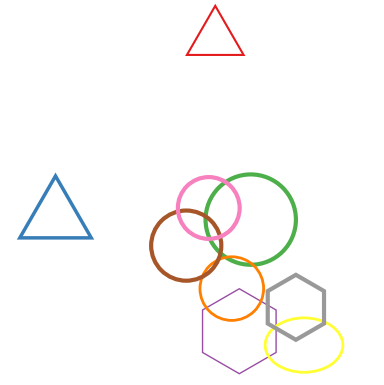[{"shape": "triangle", "thickness": 1.5, "radius": 0.43, "center": [0.559, 0.9]}, {"shape": "triangle", "thickness": 2.5, "radius": 0.54, "center": [0.144, 0.436]}, {"shape": "circle", "thickness": 3, "radius": 0.59, "center": [0.651, 0.43]}, {"shape": "hexagon", "thickness": 1, "radius": 0.55, "center": [0.622, 0.14]}, {"shape": "circle", "thickness": 2, "radius": 0.41, "center": [0.602, 0.25]}, {"shape": "oval", "thickness": 2, "radius": 0.5, "center": [0.79, 0.104]}, {"shape": "circle", "thickness": 3, "radius": 0.46, "center": [0.484, 0.362]}, {"shape": "circle", "thickness": 3, "radius": 0.4, "center": [0.542, 0.46]}, {"shape": "hexagon", "thickness": 3, "radius": 0.42, "center": [0.769, 0.202]}]